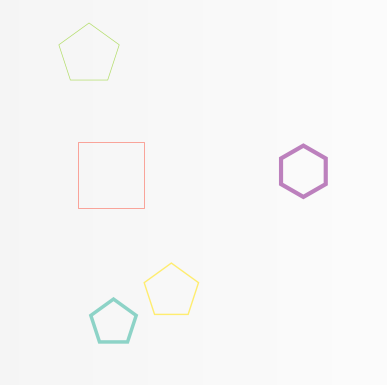[{"shape": "pentagon", "thickness": 2.5, "radius": 0.31, "center": [0.293, 0.162]}, {"shape": "square", "thickness": 0.5, "radius": 0.43, "center": [0.287, 0.545]}, {"shape": "pentagon", "thickness": 0.5, "radius": 0.41, "center": [0.23, 0.858]}, {"shape": "hexagon", "thickness": 3, "radius": 0.33, "center": [0.783, 0.555]}, {"shape": "pentagon", "thickness": 1, "radius": 0.37, "center": [0.442, 0.243]}]